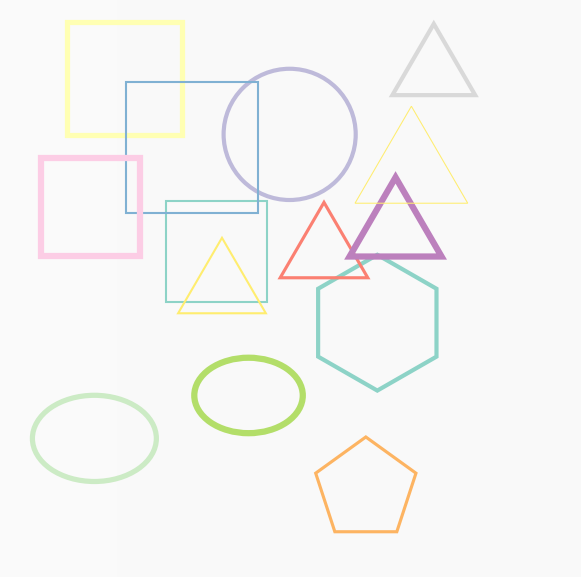[{"shape": "square", "thickness": 1, "radius": 0.44, "center": [0.372, 0.563]}, {"shape": "hexagon", "thickness": 2, "radius": 0.59, "center": [0.649, 0.44]}, {"shape": "square", "thickness": 2.5, "radius": 0.49, "center": [0.214, 0.863]}, {"shape": "circle", "thickness": 2, "radius": 0.57, "center": [0.498, 0.766]}, {"shape": "triangle", "thickness": 1.5, "radius": 0.43, "center": [0.557, 0.562]}, {"shape": "square", "thickness": 1, "radius": 0.57, "center": [0.33, 0.744]}, {"shape": "pentagon", "thickness": 1.5, "radius": 0.45, "center": [0.629, 0.152]}, {"shape": "oval", "thickness": 3, "radius": 0.47, "center": [0.428, 0.314]}, {"shape": "square", "thickness": 3, "radius": 0.43, "center": [0.156, 0.641]}, {"shape": "triangle", "thickness": 2, "radius": 0.41, "center": [0.746, 0.876]}, {"shape": "triangle", "thickness": 3, "radius": 0.46, "center": [0.681, 0.601]}, {"shape": "oval", "thickness": 2.5, "radius": 0.53, "center": [0.162, 0.24]}, {"shape": "triangle", "thickness": 1, "radius": 0.44, "center": [0.382, 0.5]}, {"shape": "triangle", "thickness": 0.5, "radius": 0.56, "center": [0.708, 0.703]}]